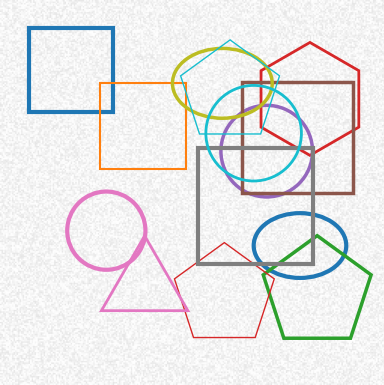[{"shape": "oval", "thickness": 3, "radius": 0.6, "center": [0.779, 0.362]}, {"shape": "square", "thickness": 3, "radius": 0.55, "center": [0.185, 0.818]}, {"shape": "square", "thickness": 1.5, "radius": 0.56, "center": [0.372, 0.673]}, {"shape": "pentagon", "thickness": 2.5, "radius": 0.74, "center": [0.824, 0.241]}, {"shape": "pentagon", "thickness": 1, "radius": 0.68, "center": [0.583, 0.234]}, {"shape": "hexagon", "thickness": 2, "radius": 0.73, "center": [0.805, 0.743]}, {"shape": "circle", "thickness": 2.5, "radius": 0.59, "center": [0.693, 0.607]}, {"shape": "square", "thickness": 2.5, "radius": 0.72, "center": [0.772, 0.642]}, {"shape": "triangle", "thickness": 2, "radius": 0.65, "center": [0.376, 0.258]}, {"shape": "circle", "thickness": 3, "radius": 0.51, "center": [0.276, 0.401]}, {"shape": "square", "thickness": 3, "radius": 0.75, "center": [0.663, 0.465]}, {"shape": "oval", "thickness": 2.5, "radius": 0.65, "center": [0.578, 0.784]}, {"shape": "pentagon", "thickness": 1, "radius": 0.68, "center": [0.598, 0.761]}, {"shape": "circle", "thickness": 2, "radius": 0.62, "center": [0.659, 0.654]}]